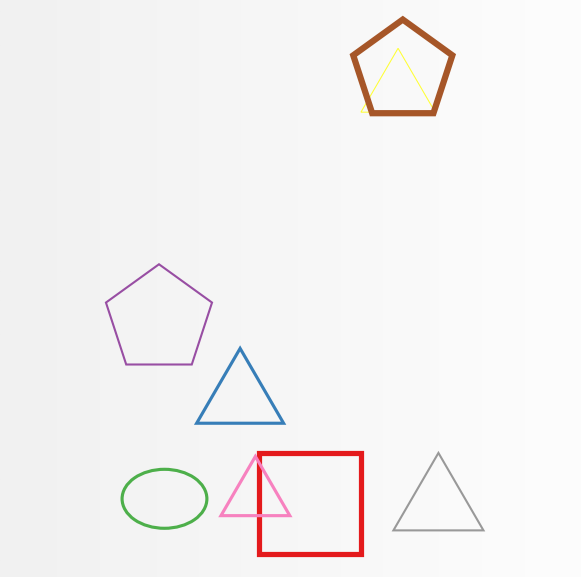[{"shape": "square", "thickness": 2.5, "radius": 0.44, "center": [0.533, 0.128]}, {"shape": "triangle", "thickness": 1.5, "radius": 0.43, "center": [0.413, 0.309]}, {"shape": "oval", "thickness": 1.5, "radius": 0.36, "center": [0.283, 0.135]}, {"shape": "pentagon", "thickness": 1, "radius": 0.48, "center": [0.274, 0.446]}, {"shape": "triangle", "thickness": 0.5, "radius": 0.37, "center": [0.685, 0.842]}, {"shape": "pentagon", "thickness": 3, "radius": 0.45, "center": [0.693, 0.876]}, {"shape": "triangle", "thickness": 1.5, "radius": 0.34, "center": [0.439, 0.14]}, {"shape": "triangle", "thickness": 1, "radius": 0.45, "center": [0.754, 0.125]}]